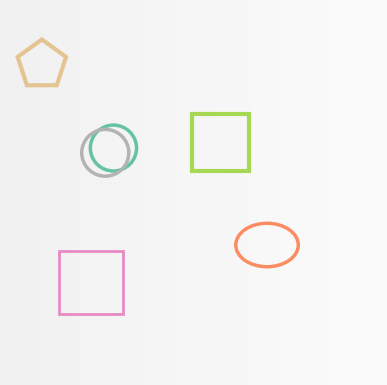[{"shape": "circle", "thickness": 2.5, "radius": 0.3, "center": [0.293, 0.615]}, {"shape": "oval", "thickness": 2.5, "radius": 0.4, "center": [0.689, 0.364]}, {"shape": "square", "thickness": 2, "radius": 0.41, "center": [0.234, 0.267]}, {"shape": "square", "thickness": 3, "radius": 0.37, "center": [0.569, 0.63]}, {"shape": "pentagon", "thickness": 3, "radius": 0.33, "center": [0.108, 0.832]}, {"shape": "circle", "thickness": 2.5, "radius": 0.3, "center": [0.272, 0.603]}]